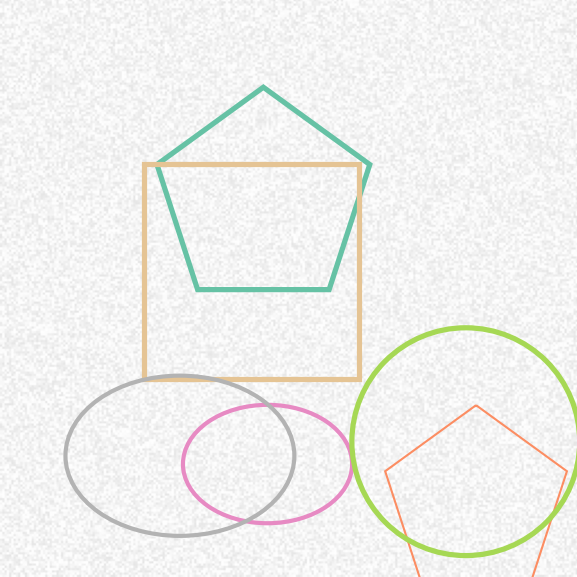[{"shape": "pentagon", "thickness": 2.5, "radius": 0.97, "center": [0.456, 0.654]}, {"shape": "pentagon", "thickness": 1, "radius": 0.83, "center": [0.824, 0.132]}, {"shape": "oval", "thickness": 2, "radius": 0.73, "center": [0.463, 0.196]}, {"shape": "circle", "thickness": 2.5, "radius": 0.99, "center": [0.807, 0.234]}, {"shape": "square", "thickness": 2.5, "radius": 0.93, "center": [0.436, 0.529]}, {"shape": "oval", "thickness": 2, "radius": 0.99, "center": [0.312, 0.21]}]